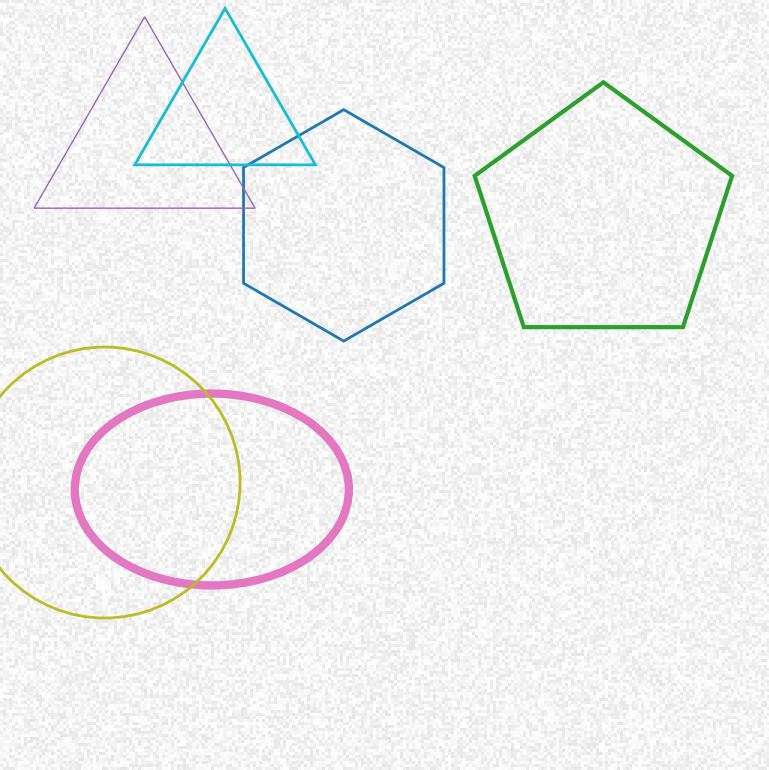[{"shape": "hexagon", "thickness": 1, "radius": 0.75, "center": [0.446, 0.707]}, {"shape": "pentagon", "thickness": 1.5, "radius": 0.88, "center": [0.784, 0.717]}, {"shape": "triangle", "thickness": 0.5, "radius": 0.83, "center": [0.188, 0.812]}, {"shape": "oval", "thickness": 3, "radius": 0.89, "center": [0.275, 0.364]}, {"shape": "circle", "thickness": 1, "radius": 0.88, "center": [0.136, 0.373]}, {"shape": "triangle", "thickness": 1, "radius": 0.68, "center": [0.292, 0.854]}]